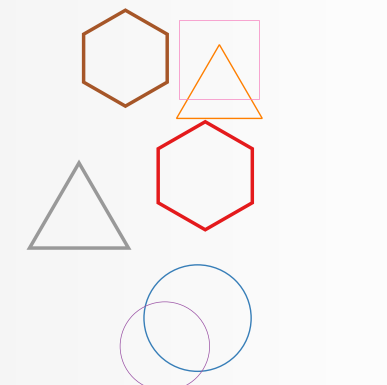[{"shape": "hexagon", "thickness": 2.5, "radius": 0.7, "center": [0.53, 0.543]}, {"shape": "circle", "thickness": 1, "radius": 0.69, "center": [0.51, 0.174]}, {"shape": "circle", "thickness": 0.5, "radius": 0.58, "center": [0.425, 0.101]}, {"shape": "triangle", "thickness": 1, "radius": 0.64, "center": [0.566, 0.756]}, {"shape": "hexagon", "thickness": 2.5, "radius": 0.62, "center": [0.324, 0.849]}, {"shape": "square", "thickness": 0.5, "radius": 0.52, "center": [0.566, 0.845]}, {"shape": "triangle", "thickness": 2.5, "radius": 0.74, "center": [0.204, 0.429]}]